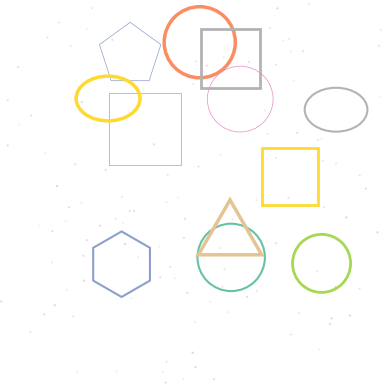[{"shape": "square", "thickness": 0.5, "radius": 0.47, "center": [0.377, 0.665]}, {"shape": "circle", "thickness": 1.5, "radius": 0.44, "center": [0.6, 0.331]}, {"shape": "circle", "thickness": 2.5, "radius": 0.46, "center": [0.519, 0.89]}, {"shape": "pentagon", "thickness": 0.5, "radius": 0.42, "center": [0.338, 0.858]}, {"shape": "hexagon", "thickness": 1.5, "radius": 0.43, "center": [0.316, 0.314]}, {"shape": "circle", "thickness": 0.5, "radius": 0.43, "center": [0.624, 0.743]}, {"shape": "circle", "thickness": 2, "radius": 0.38, "center": [0.835, 0.316]}, {"shape": "square", "thickness": 2, "radius": 0.37, "center": [0.754, 0.541]}, {"shape": "oval", "thickness": 2.5, "radius": 0.41, "center": [0.281, 0.744]}, {"shape": "triangle", "thickness": 2.5, "radius": 0.48, "center": [0.598, 0.386]}, {"shape": "square", "thickness": 2, "radius": 0.38, "center": [0.599, 0.848]}, {"shape": "oval", "thickness": 1.5, "radius": 0.41, "center": [0.873, 0.715]}]